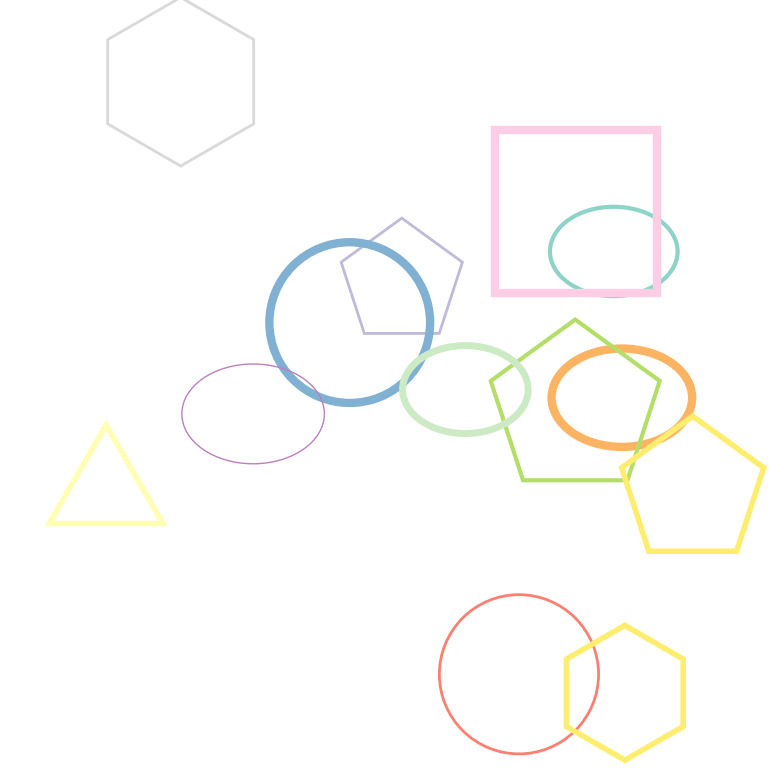[{"shape": "oval", "thickness": 1.5, "radius": 0.41, "center": [0.797, 0.673]}, {"shape": "triangle", "thickness": 2, "radius": 0.43, "center": [0.138, 0.363]}, {"shape": "pentagon", "thickness": 1, "radius": 0.41, "center": [0.522, 0.634]}, {"shape": "circle", "thickness": 1, "radius": 0.52, "center": [0.674, 0.124]}, {"shape": "circle", "thickness": 3, "radius": 0.52, "center": [0.454, 0.581]}, {"shape": "oval", "thickness": 3, "radius": 0.46, "center": [0.808, 0.484]}, {"shape": "pentagon", "thickness": 1.5, "radius": 0.58, "center": [0.747, 0.47]}, {"shape": "square", "thickness": 3, "radius": 0.53, "center": [0.748, 0.725]}, {"shape": "hexagon", "thickness": 1, "radius": 0.55, "center": [0.235, 0.894]}, {"shape": "oval", "thickness": 0.5, "radius": 0.46, "center": [0.329, 0.462]}, {"shape": "oval", "thickness": 2.5, "radius": 0.41, "center": [0.604, 0.494]}, {"shape": "hexagon", "thickness": 2, "radius": 0.44, "center": [0.811, 0.1]}, {"shape": "pentagon", "thickness": 2, "radius": 0.48, "center": [0.9, 0.363]}]